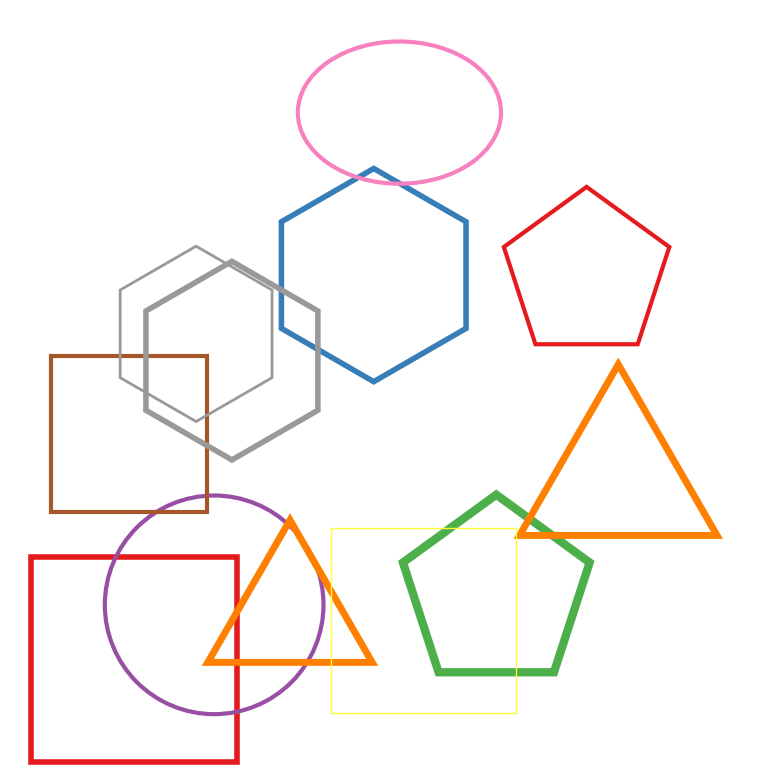[{"shape": "pentagon", "thickness": 1.5, "radius": 0.56, "center": [0.762, 0.644]}, {"shape": "square", "thickness": 2, "radius": 0.67, "center": [0.174, 0.144]}, {"shape": "hexagon", "thickness": 2, "radius": 0.69, "center": [0.485, 0.643]}, {"shape": "pentagon", "thickness": 3, "radius": 0.64, "center": [0.645, 0.23]}, {"shape": "circle", "thickness": 1.5, "radius": 0.71, "center": [0.278, 0.215]}, {"shape": "triangle", "thickness": 2.5, "radius": 0.74, "center": [0.803, 0.379]}, {"shape": "triangle", "thickness": 2.5, "radius": 0.62, "center": [0.377, 0.201]}, {"shape": "square", "thickness": 0.5, "radius": 0.6, "center": [0.55, 0.194]}, {"shape": "square", "thickness": 1.5, "radius": 0.51, "center": [0.167, 0.437]}, {"shape": "oval", "thickness": 1.5, "radius": 0.66, "center": [0.519, 0.854]}, {"shape": "hexagon", "thickness": 2, "radius": 0.64, "center": [0.301, 0.532]}, {"shape": "hexagon", "thickness": 1, "radius": 0.57, "center": [0.255, 0.566]}]